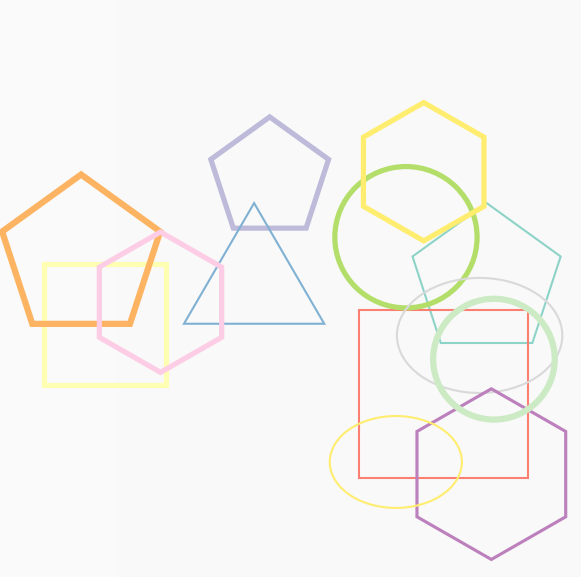[{"shape": "pentagon", "thickness": 1, "radius": 0.67, "center": [0.837, 0.514]}, {"shape": "square", "thickness": 2.5, "radius": 0.52, "center": [0.181, 0.437]}, {"shape": "pentagon", "thickness": 2.5, "radius": 0.53, "center": [0.464, 0.69]}, {"shape": "square", "thickness": 1, "radius": 0.73, "center": [0.763, 0.317]}, {"shape": "triangle", "thickness": 1, "radius": 0.7, "center": [0.437, 0.508]}, {"shape": "pentagon", "thickness": 3, "radius": 0.71, "center": [0.14, 0.554]}, {"shape": "circle", "thickness": 2.5, "radius": 0.61, "center": [0.698, 0.588]}, {"shape": "hexagon", "thickness": 2.5, "radius": 0.61, "center": [0.276, 0.476]}, {"shape": "oval", "thickness": 1, "radius": 0.71, "center": [0.825, 0.418]}, {"shape": "hexagon", "thickness": 1.5, "radius": 0.74, "center": [0.845, 0.178]}, {"shape": "circle", "thickness": 3, "radius": 0.52, "center": [0.85, 0.377]}, {"shape": "hexagon", "thickness": 2.5, "radius": 0.6, "center": [0.729, 0.702]}, {"shape": "oval", "thickness": 1, "radius": 0.57, "center": [0.681, 0.199]}]